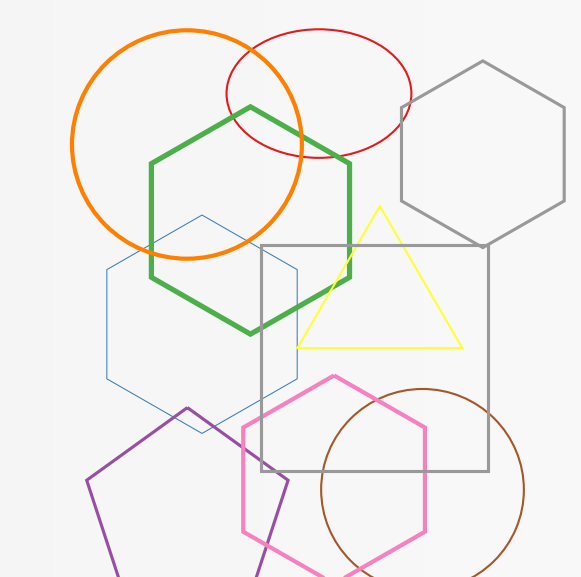[{"shape": "oval", "thickness": 1, "radius": 0.8, "center": [0.549, 0.837]}, {"shape": "hexagon", "thickness": 0.5, "radius": 0.95, "center": [0.348, 0.438]}, {"shape": "hexagon", "thickness": 2.5, "radius": 0.98, "center": [0.431, 0.617]}, {"shape": "pentagon", "thickness": 1.5, "radius": 0.91, "center": [0.322, 0.111]}, {"shape": "circle", "thickness": 2, "radius": 0.99, "center": [0.322, 0.749]}, {"shape": "triangle", "thickness": 1, "radius": 0.82, "center": [0.654, 0.478]}, {"shape": "circle", "thickness": 1, "radius": 0.87, "center": [0.727, 0.151]}, {"shape": "hexagon", "thickness": 2, "radius": 0.9, "center": [0.575, 0.169]}, {"shape": "hexagon", "thickness": 1.5, "radius": 0.81, "center": [0.831, 0.732]}, {"shape": "square", "thickness": 1.5, "radius": 0.98, "center": [0.645, 0.379]}]